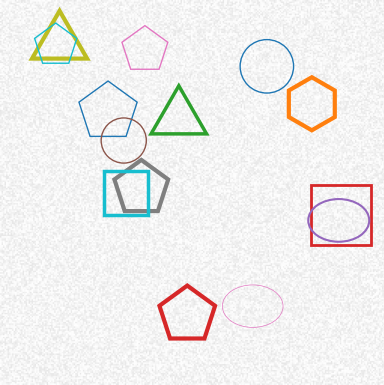[{"shape": "circle", "thickness": 1, "radius": 0.35, "center": [0.693, 0.828]}, {"shape": "pentagon", "thickness": 1, "radius": 0.4, "center": [0.281, 0.71]}, {"shape": "hexagon", "thickness": 3, "radius": 0.34, "center": [0.81, 0.73]}, {"shape": "triangle", "thickness": 2.5, "radius": 0.42, "center": [0.464, 0.694]}, {"shape": "pentagon", "thickness": 3, "radius": 0.38, "center": [0.486, 0.182]}, {"shape": "square", "thickness": 2, "radius": 0.39, "center": [0.886, 0.442]}, {"shape": "oval", "thickness": 1.5, "radius": 0.4, "center": [0.88, 0.428]}, {"shape": "circle", "thickness": 1, "radius": 0.29, "center": [0.321, 0.635]}, {"shape": "oval", "thickness": 0.5, "radius": 0.39, "center": [0.656, 0.205]}, {"shape": "pentagon", "thickness": 1, "radius": 0.31, "center": [0.376, 0.871]}, {"shape": "pentagon", "thickness": 3, "radius": 0.37, "center": [0.367, 0.511]}, {"shape": "triangle", "thickness": 3, "radius": 0.41, "center": [0.155, 0.889]}, {"shape": "square", "thickness": 2.5, "radius": 0.29, "center": [0.328, 0.498]}, {"shape": "pentagon", "thickness": 1, "radius": 0.29, "center": [0.145, 0.882]}]